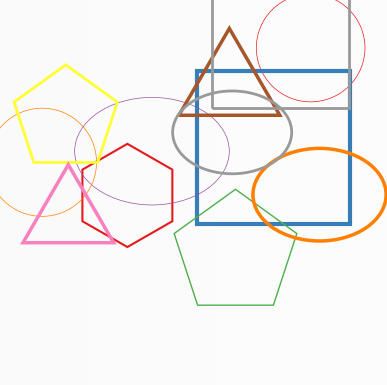[{"shape": "circle", "thickness": 0.5, "radius": 0.7, "center": [0.802, 0.876]}, {"shape": "hexagon", "thickness": 1.5, "radius": 0.67, "center": [0.329, 0.492]}, {"shape": "square", "thickness": 3, "radius": 0.99, "center": [0.705, 0.617]}, {"shape": "pentagon", "thickness": 1, "radius": 0.83, "center": [0.608, 0.342]}, {"shape": "oval", "thickness": 0.5, "radius": 1.0, "center": [0.392, 0.607]}, {"shape": "oval", "thickness": 2.5, "radius": 0.86, "center": [0.825, 0.494]}, {"shape": "circle", "thickness": 0.5, "radius": 0.7, "center": [0.109, 0.578]}, {"shape": "pentagon", "thickness": 2, "radius": 0.7, "center": [0.17, 0.691]}, {"shape": "triangle", "thickness": 2.5, "radius": 0.75, "center": [0.592, 0.776]}, {"shape": "triangle", "thickness": 2.5, "radius": 0.68, "center": [0.176, 0.437]}, {"shape": "oval", "thickness": 2, "radius": 0.77, "center": [0.599, 0.656]}, {"shape": "square", "thickness": 2, "radius": 0.89, "center": [0.724, 0.897]}]